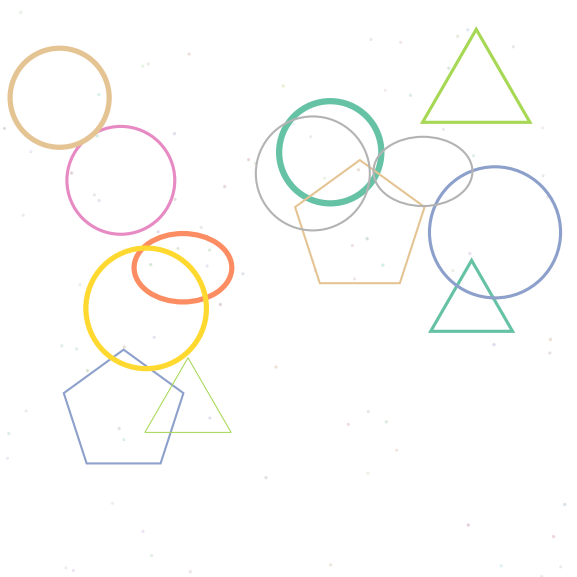[{"shape": "circle", "thickness": 3, "radius": 0.44, "center": [0.572, 0.735]}, {"shape": "triangle", "thickness": 1.5, "radius": 0.41, "center": [0.817, 0.466]}, {"shape": "oval", "thickness": 2.5, "radius": 0.42, "center": [0.317, 0.536]}, {"shape": "circle", "thickness": 1.5, "radius": 0.57, "center": [0.857, 0.597]}, {"shape": "pentagon", "thickness": 1, "radius": 0.54, "center": [0.214, 0.285]}, {"shape": "circle", "thickness": 1.5, "radius": 0.47, "center": [0.209, 0.687]}, {"shape": "triangle", "thickness": 0.5, "radius": 0.43, "center": [0.326, 0.293]}, {"shape": "triangle", "thickness": 1.5, "radius": 0.54, "center": [0.825, 0.841]}, {"shape": "circle", "thickness": 2.5, "radius": 0.52, "center": [0.253, 0.465]}, {"shape": "pentagon", "thickness": 1, "radius": 0.59, "center": [0.623, 0.604]}, {"shape": "circle", "thickness": 2.5, "radius": 0.43, "center": [0.103, 0.83]}, {"shape": "circle", "thickness": 1, "radius": 0.49, "center": [0.542, 0.699]}, {"shape": "oval", "thickness": 1, "radius": 0.43, "center": [0.732, 0.702]}]